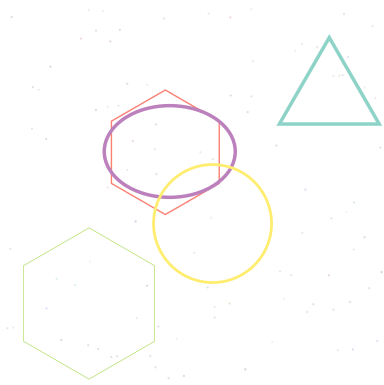[{"shape": "triangle", "thickness": 2.5, "radius": 0.75, "center": [0.855, 0.753]}, {"shape": "hexagon", "thickness": 1, "radius": 0.81, "center": [0.429, 0.604]}, {"shape": "hexagon", "thickness": 0.5, "radius": 0.98, "center": [0.231, 0.212]}, {"shape": "oval", "thickness": 2.5, "radius": 0.85, "center": [0.441, 0.607]}, {"shape": "circle", "thickness": 2, "radius": 0.77, "center": [0.552, 0.419]}]